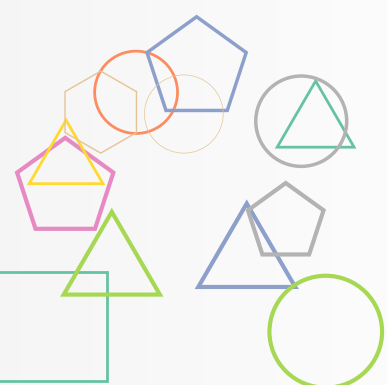[{"shape": "triangle", "thickness": 2, "radius": 0.57, "center": [0.815, 0.675]}, {"shape": "square", "thickness": 2, "radius": 0.71, "center": [0.134, 0.151]}, {"shape": "circle", "thickness": 2, "radius": 0.53, "center": [0.351, 0.76]}, {"shape": "pentagon", "thickness": 2.5, "radius": 0.67, "center": [0.507, 0.822]}, {"shape": "triangle", "thickness": 3, "radius": 0.72, "center": [0.637, 0.327]}, {"shape": "pentagon", "thickness": 3, "radius": 0.65, "center": [0.168, 0.511]}, {"shape": "triangle", "thickness": 3, "radius": 0.72, "center": [0.289, 0.306]}, {"shape": "circle", "thickness": 3, "radius": 0.73, "center": [0.841, 0.138]}, {"shape": "triangle", "thickness": 2, "radius": 0.55, "center": [0.17, 0.578]}, {"shape": "hexagon", "thickness": 1, "radius": 0.53, "center": [0.26, 0.709]}, {"shape": "circle", "thickness": 0.5, "radius": 0.51, "center": [0.474, 0.704]}, {"shape": "circle", "thickness": 2.5, "radius": 0.59, "center": [0.777, 0.685]}, {"shape": "pentagon", "thickness": 3, "radius": 0.51, "center": [0.737, 0.422]}]